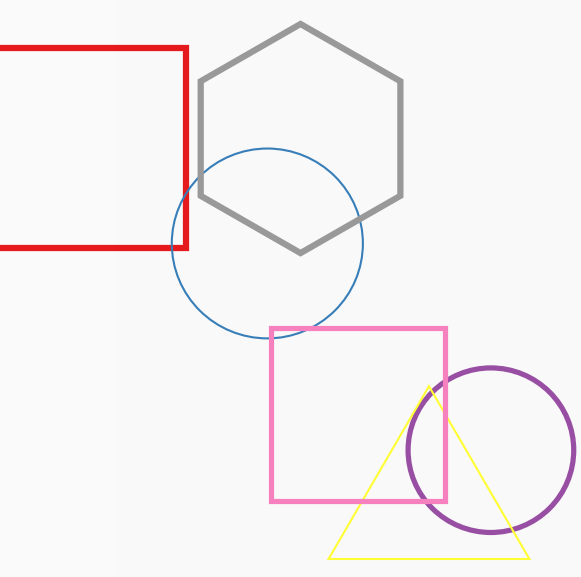[{"shape": "square", "thickness": 3, "radius": 0.86, "center": [0.148, 0.743]}, {"shape": "circle", "thickness": 1, "radius": 0.82, "center": [0.46, 0.578]}, {"shape": "circle", "thickness": 2.5, "radius": 0.71, "center": [0.845, 0.22]}, {"shape": "triangle", "thickness": 1, "radius": 1.0, "center": [0.738, 0.131]}, {"shape": "square", "thickness": 2.5, "radius": 0.75, "center": [0.615, 0.281]}, {"shape": "hexagon", "thickness": 3, "radius": 0.99, "center": [0.517, 0.759]}]